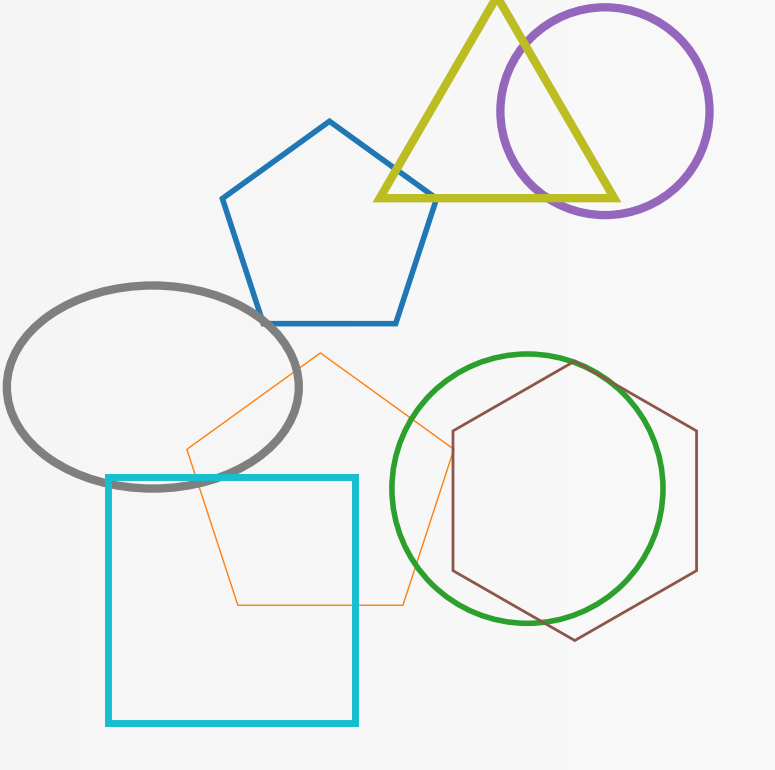[{"shape": "pentagon", "thickness": 2, "radius": 0.73, "center": [0.425, 0.697]}, {"shape": "pentagon", "thickness": 0.5, "radius": 0.91, "center": [0.413, 0.36]}, {"shape": "circle", "thickness": 2, "radius": 0.87, "center": [0.681, 0.365]}, {"shape": "circle", "thickness": 3, "radius": 0.67, "center": [0.781, 0.856]}, {"shape": "hexagon", "thickness": 1, "radius": 0.91, "center": [0.742, 0.35]}, {"shape": "oval", "thickness": 3, "radius": 0.94, "center": [0.197, 0.497]}, {"shape": "triangle", "thickness": 3, "radius": 0.87, "center": [0.641, 0.83]}, {"shape": "square", "thickness": 2.5, "radius": 0.8, "center": [0.299, 0.221]}]